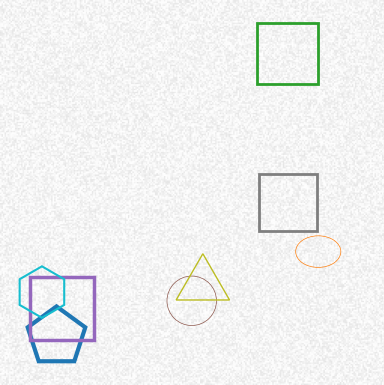[{"shape": "pentagon", "thickness": 3, "radius": 0.39, "center": [0.147, 0.125]}, {"shape": "oval", "thickness": 0.5, "radius": 0.29, "center": [0.827, 0.346]}, {"shape": "square", "thickness": 2, "radius": 0.4, "center": [0.746, 0.862]}, {"shape": "square", "thickness": 2.5, "radius": 0.41, "center": [0.161, 0.199]}, {"shape": "circle", "thickness": 0.5, "radius": 0.32, "center": [0.498, 0.219]}, {"shape": "square", "thickness": 2, "radius": 0.37, "center": [0.748, 0.475]}, {"shape": "triangle", "thickness": 1, "radius": 0.4, "center": [0.527, 0.261]}, {"shape": "hexagon", "thickness": 1.5, "radius": 0.33, "center": [0.109, 0.241]}]